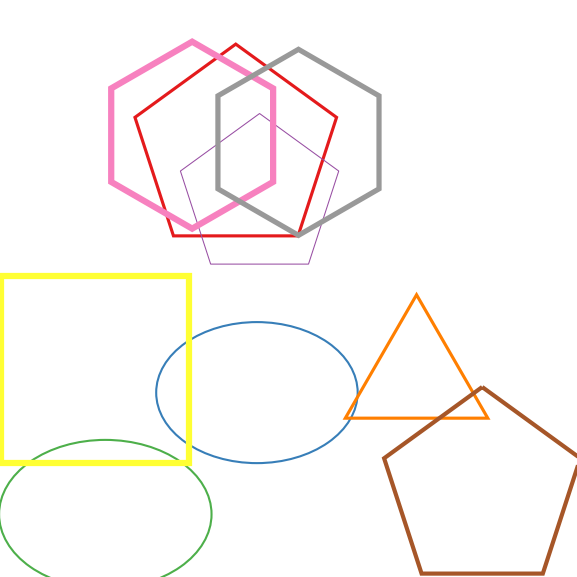[{"shape": "pentagon", "thickness": 1.5, "radius": 0.92, "center": [0.408, 0.739]}, {"shape": "oval", "thickness": 1, "radius": 0.87, "center": [0.445, 0.319]}, {"shape": "oval", "thickness": 1, "radius": 0.92, "center": [0.182, 0.109]}, {"shape": "pentagon", "thickness": 0.5, "radius": 0.72, "center": [0.449, 0.658]}, {"shape": "triangle", "thickness": 1.5, "radius": 0.71, "center": [0.721, 0.346]}, {"shape": "square", "thickness": 3, "radius": 0.81, "center": [0.164, 0.359]}, {"shape": "pentagon", "thickness": 2, "radius": 0.89, "center": [0.835, 0.15]}, {"shape": "hexagon", "thickness": 3, "radius": 0.81, "center": [0.333, 0.765]}, {"shape": "hexagon", "thickness": 2.5, "radius": 0.81, "center": [0.517, 0.753]}]